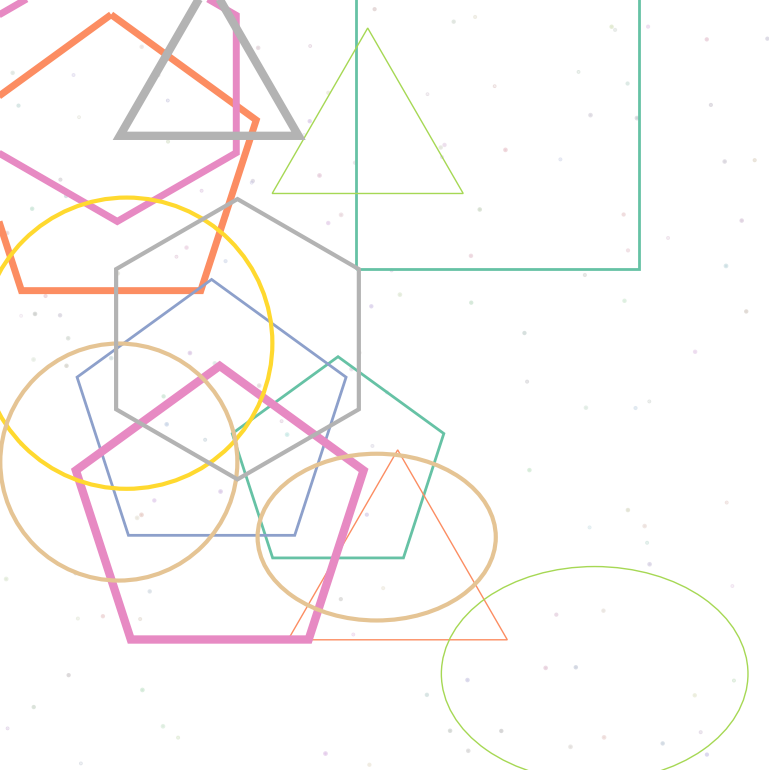[{"shape": "pentagon", "thickness": 1, "radius": 0.72, "center": [0.439, 0.392]}, {"shape": "square", "thickness": 1, "radius": 0.92, "center": [0.646, 0.834]}, {"shape": "pentagon", "thickness": 2.5, "radius": 0.99, "center": [0.144, 0.783]}, {"shape": "triangle", "thickness": 0.5, "radius": 0.82, "center": [0.516, 0.251]}, {"shape": "pentagon", "thickness": 1, "radius": 0.92, "center": [0.275, 0.453]}, {"shape": "pentagon", "thickness": 3, "radius": 0.98, "center": [0.285, 0.328]}, {"shape": "hexagon", "thickness": 2.5, "radius": 0.89, "center": [0.152, 0.891]}, {"shape": "triangle", "thickness": 0.5, "radius": 0.72, "center": [0.478, 0.82]}, {"shape": "oval", "thickness": 0.5, "radius": 1.0, "center": [0.772, 0.125]}, {"shape": "circle", "thickness": 1.5, "radius": 0.95, "center": [0.165, 0.554]}, {"shape": "oval", "thickness": 1.5, "radius": 0.77, "center": [0.489, 0.302]}, {"shape": "circle", "thickness": 1.5, "radius": 0.77, "center": [0.154, 0.4]}, {"shape": "triangle", "thickness": 3, "radius": 0.67, "center": [0.272, 0.891]}, {"shape": "hexagon", "thickness": 1.5, "radius": 0.91, "center": [0.308, 0.559]}]